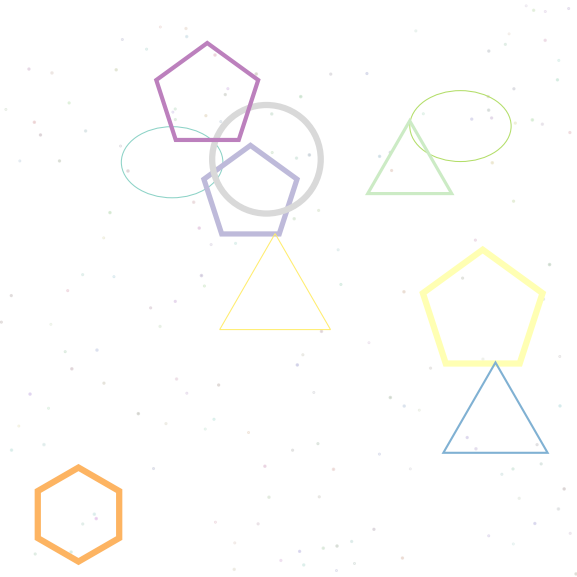[{"shape": "oval", "thickness": 0.5, "radius": 0.44, "center": [0.298, 0.718]}, {"shape": "pentagon", "thickness": 3, "radius": 0.54, "center": [0.836, 0.458]}, {"shape": "pentagon", "thickness": 2.5, "radius": 0.42, "center": [0.434, 0.663]}, {"shape": "triangle", "thickness": 1, "radius": 0.52, "center": [0.858, 0.267]}, {"shape": "hexagon", "thickness": 3, "radius": 0.41, "center": [0.136, 0.108]}, {"shape": "oval", "thickness": 0.5, "radius": 0.44, "center": [0.797, 0.781]}, {"shape": "circle", "thickness": 3, "radius": 0.47, "center": [0.461, 0.723]}, {"shape": "pentagon", "thickness": 2, "radius": 0.46, "center": [0.359, 0.832]}, {"shape": "triangle", "thickness": 1.5, "radius": 0.42, "center": [0.709, 0.706]}, {"shape": "triangle", "thickness": 0.5, "radius": 0.55, "center": [0.476, 0.484]}]